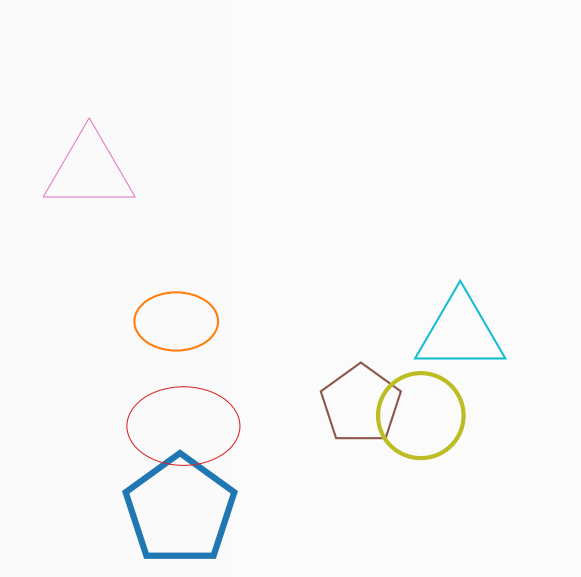[{"shape": "pentagon", "thickness": 3, "radius": 0.49, "center": [0.31, 0.116]}, {"shape": "oval", "thickness": 1, "radius": 0.36, "center": [0.303, 0.442]}, {"shape": "oval", "thickness": 0.5, "radius": 0.49, "center": [0.316, 0.261]}, {"shape": "pentagon", "thickness": 1, "radius": 0.36, "center": [0.621, 0.299]}, {"shape": "triangle", "thickness": 0.5, "radius": 0.46, "center": [0.154, 0.704]}, {"shape": "circle", "thickness": 2, "radius": 0.37, "center": [0.724, 0.279]}, {"shape": "triangle", "thickness": 1, "radius": 0.45, "center": [0.792, 0.423]}]